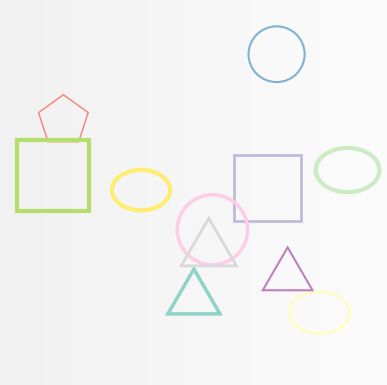[{"shape": "triangle", "thickness": 2.5, "radius": 0.39, "center": [0.5, 0.224]}, {"shape": "oval", "thickness": 1.5, "radius": 0.39, "center": [0.824, 0.188]}, {"shape": "square", "thickness": 2, "radius": 0.43, "center": [0.69, 0.512]}, {"shape": "pentagon", "thickness": 1, "radius": 0.34, "center": [0.164, 0.687]}, {"shape": "circle", "thickness": 1.5, "radius": 0.36, "center": [0.714, 0.859]}, {"shape": "square", "thickness": 3, "radius": 0.46, "center": [0.137, 0.543]}, {"shape": "circle", "thickness": 2.5, "radius": 0.45, "center": [0.548, 0.403]}, {"shape": "triangle", "thickness": 2, "radius": 0.41, "center": [0.539, 0.351]}, {"shape": "triangle", "thickness": 1.5, "radius": 0.37, "center": [0.742, 0.283]}, {"shape": "oval", "thickness": 3, "radius": 0.41, "center": [0.897, 0.558]}, {"shape": "oval", "thickness": 3, "radius": 0.38, "center": [0.364, 0.506]}]